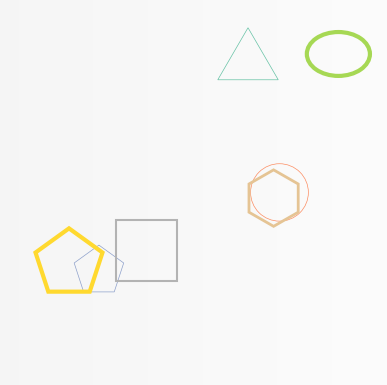[{"shape": "triangle", "thickness": 0.5, "radius": 0.45, "center": [0.64, 0.838]}, {"shape": "circle", "thickness": 0.5, "radius": 0.37, "center": [0.721, 0.5]}, {"shape": "pentagon", "thickness": 0.5, "radius": 0.34, "center": [0.255, 0.296]}, {"shape": "oval", "thickness": 3, "radius": 0.41, "center": [0.873, 0.86]}, {"shape": "pentagon", "thickness": 3, "radius": 0.45, "center": [0.178, 0.316]}, {"shape": "hexagon", "thickness": 2, "radius": 0.37, "center": [0.706, 0.485]}, {"shape": "square", "thickness": 1.5, "radius": 0.39, "center": [0.377, 0.35]}]